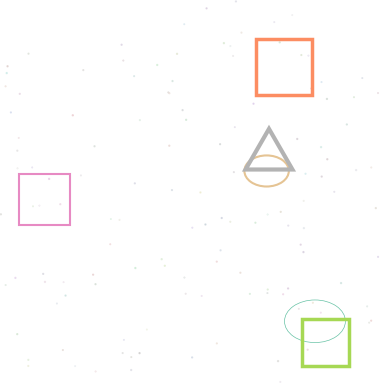[{"shape": "oval", "thickness": 0.5, "radius": 0.4, "center": [0.818, 0.166]}, {"shape": "square", "thickness": 2.5, "radius": 0.36, "center": [0.738, 0.826]}, {"shape": "square", "thickness": 1.5, "radius": 0.34, "center": [0.115, 0.482]}, {"shape": "square", "thickness": 2.5, "radius": 0.3, "center": [0.845, 0.111]}, {"shape": "oval", "thickness": 1.5, "radius": 0.29, "center": [0.692, 0.556]}, {"shape": "triangle", "thickness": 3, "radius": 0.35, "center": [0.699, 0.595]}]